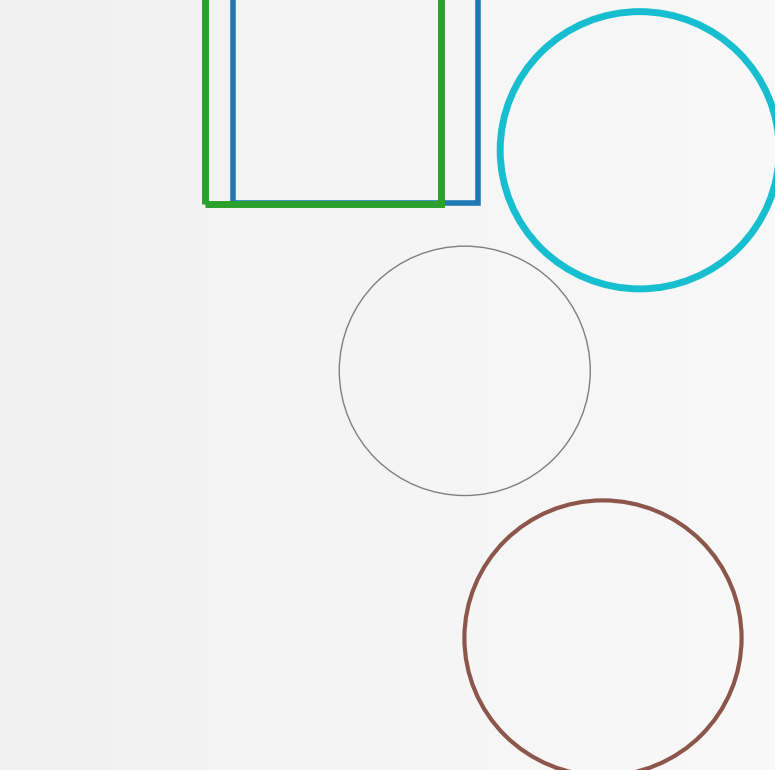[{"shape": "square", "thickness": 2, "radius": 0.79, "center": [0.459, 0.894]}, {"shape": "square", "thickness": 2.5, "radius": 0.76, "center": [0.417, 0.888]}, {"shape": "circle", "thickness": 1.5, "radius": 0.89, "center": [0.778, 0.171]}, {"shape": "circle", "thickness": 0.5, "radius": 0.81, "center": [0.6, 0.518]}, {"shape": "circle", "thickness": 2.5, "radius": 0.9, "center": [0.825, 0.805]}]